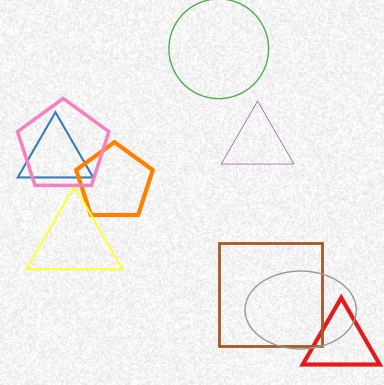[{"shape": "triangle", "thickness": 3, "radius": 0.58, "center": [0.886, 0.111]}, {"shape": "triangle", "thickness": 1.5, "radius": 0.56, "center": [0.144, 0.596]}, {"shape": "circle", "thickness": 1, "radius": 0.65, "center": [0.568, 0.873]}, {"shape": "triangle", "thickness": 0.5, "radius": 0.55, "center": [0.669, 0.628]}, {"shape": "pentagon", "thickness": 3, "radius": 0.52, "center": [0.297, 0.526]}, {"shape": "triangle", "thickness": 1.5, "radius": 0.72, "center": [0.193, 0.373]}, {"shape": "square", "thickness": 2, "radius": 0.67, "center": [0.702, 0.234]}, {"shape": "pentagon", "thickness": 2.5, "radius": 0.62, "center": [0.164, 0.619]}, {"shape": "oval", "thickness": 1, "radius": 0.72, "center": [0.781, 0.195]}]